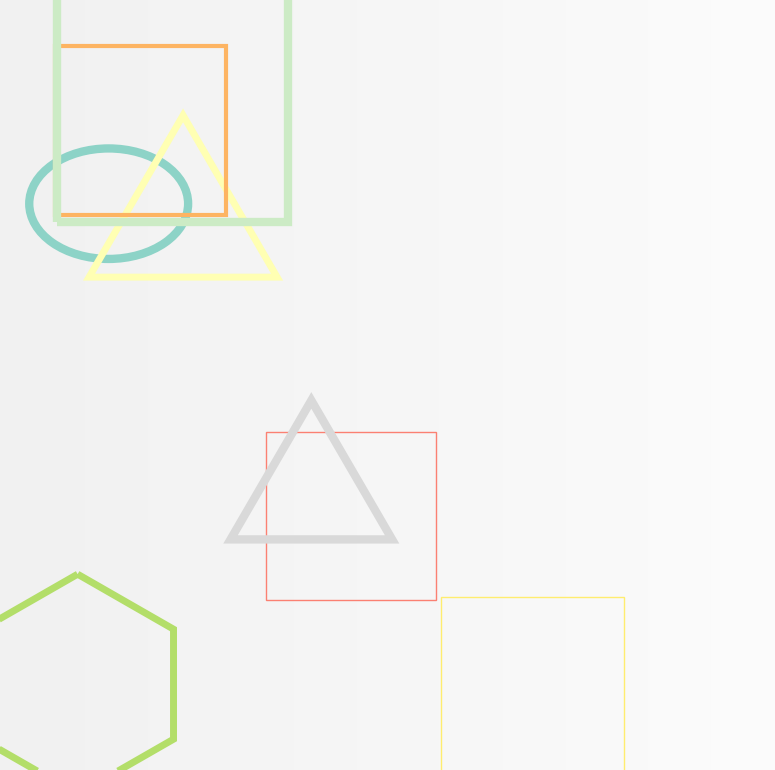[{"shape": "oval", "thickness": 3, "radius": 0.51, "center": [0.14, 0.735]}, {"shape": "triangle", "thickness": 2.5, "radius": 0.7, "center": [0.236, 0.71]}, {"shape": "square", "thickness": 0.5, "radius": 0.55, "center": [0.453, 0.33]}, {"shape": "square", "thickness": 1.5, "radius": 0.55, "center": [0.182, 0.831]}, {"shape": "hexagon", "thickness": 2.5, "radius": 0.71, "center": [0.1, 0.111]}, {"shape": "triangle", "thickness": 3, "radius": 0.6, "center": [0.402, 0.36]}, {"shape": "square", "thickness": 3, "radius": 0.74, "center": [0.223, 0.861]}, {"shape": "square", "thickness": 0.5, "radius": 0.59, "center": [0.687, 0.106]}]